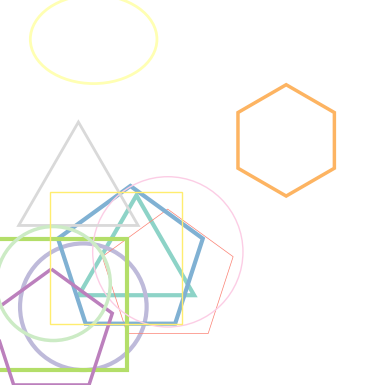[{"shape": "triangle", "thickness": 3, "radius": 0.86, "center": [0.354, 0.32]}, {"shape": "oval", "thickness": 2, "radius": 0.82, "center": [0.243, 0.898]}, {"shape": "circle", "thickness": 3, "radius": 0.82, "center": [0.216, 0.203]}, {"shape": "pentagon", "thickness": 0.5, "radius": 0.89, "center": [0.436, 0.278]}, {"shape": "pentagon", "thickness": 3, "radius": 0.99, "center": [0.339, 0.319]}, {"shape": "hexagon", "thickness": 2.5, "radius": 0.72, "center": [0.743, 0.635]}, {"shape": "square", "thickness": 3, "radius": 0.85, "center": [0.158, 0.209]}, {"shape": "circle", "thickness": 1, "radius": 0.98, "center": [0.436, 0.346]}, {"shape": "triangle", "thickness": 2, "radius": 0.9, "center": [0.204, 0.504]}, {"shape": "pentagon", "thickness": 2.5, "radius": 0.83, "center": [0.133, 0.135]}, {"shape": "circle", "thickness": 2.5, "radius": 0.74, "center": [0.138, 0.264]}, {"shape": "square", "thickness": 1, "radius": 0.86, "center": [0.302, 0.33]}]